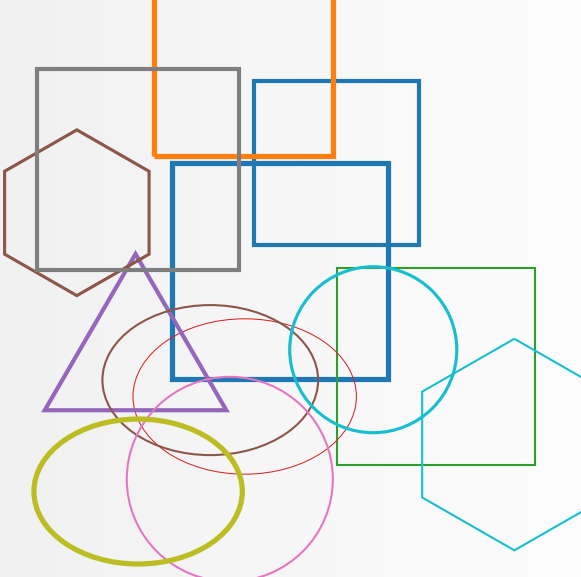[{"shape": "square", "thickness": 2, "radius": 0.71, "center": [0.579, 0.716]}, {"shape": "square", "thickness": 2.5, "radius": 0.93, "center": [0.482, 0.53]}, {"shape": "square", "thickness": 2.5, "radius": 0.77, "center": [0.419, 0.882]}, {"shape": "square", "thickness": 1, "radius": 0.85, "center": [0.75, 0.364]}, {"shape": "oval", "thickness": 0.5, "radius": 0.96, "center": [0.421, 0.313]}, {"shape": "triangle", "thickness": 2, "radius": 0.9, "center": [0.233, 0.379]}, {"shape": "hexagon", "thickness": 1.5, "radius": 0.72, "center": [0.132, 0.631]}, {"shape": "oval", "thickness": 1, "radius": 0.93, "center": [0.362, 0.341]}, {"shape": "circle", "thickness": 1, "radius": 0.89, "center": [0.395, 0.169]}, {"shape": "square", "thickness": 2, "radius": 0.87, "center": [0.238, 0.706]}, {"shape": "oval", "thickness": 2.5, "radius": 0.9, "center": [0.238, 0.148]}, {"shape": "circle", "thickness": 1.5, "radius": 0.72, "center": [0.642, 0.394]}, {"shape": "hexagon", "thickness": 1, "radius": 0.92, "center": [0.885, 0.229]}]